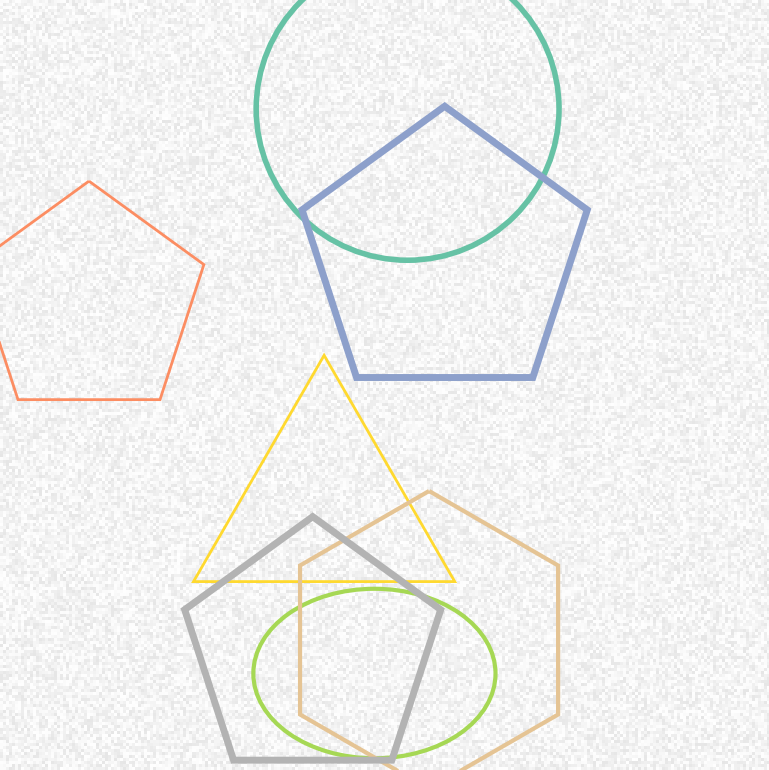[{"shape": "circle", "thickness": 2, "radius": 0.98, "center": [0.529, 0.859]}, {"shape": "pentagon", "thickness": 1, "radius": 0.78, "center": [0.116, 0.608]}, {"shape": "pentagon", "thickness": 2.5, "radius": 0.97, "center": [0.578, 0.667]}, {"shape": "oval", "thickness": 1.5, "radius": 0.79, "center": [0.486, 0.125]}, {"shape": "triangle", "thickness": 1, "radius": 0.98, "center": [0.421, 0.343]}, {"shape": "hexagon", "thickness": 1.5, "radius": 0.97, "center": [0.557, 0.169]}, {"shape": "pentagon", "thickness": 2.5, "radius": 0.87, "center": [0.406, 0.154]}]